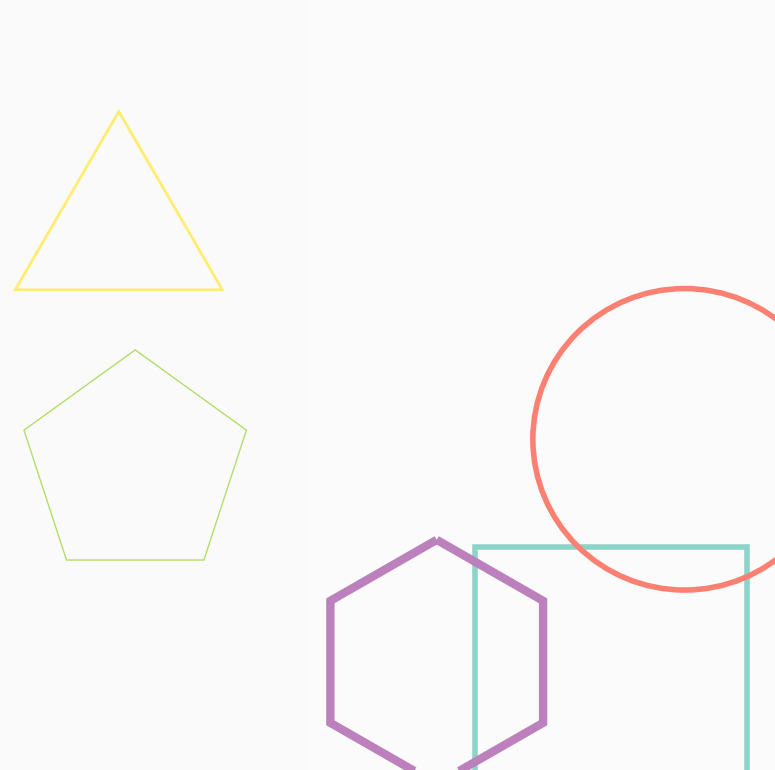[{"shape": "square", "thickness": 2, "radius": 0.88, "center": [0.788, 0.115]}, {"shape": "circle", "thickness": 2, "radius": 0.98, "center": [0.883, 0.429]}, {"shape": "pentagon", "thickness": 0.5, "radius": 0.75, "center": [0.174, 0.395]}, {"shape": "hexagon", "thickness": 3, "radius": 0.79, "center": [0.564, 0.14]}, {"shape": "triangle", "thickness": 1, "radius": 0.77, "center": [0.153, 0.701]}]